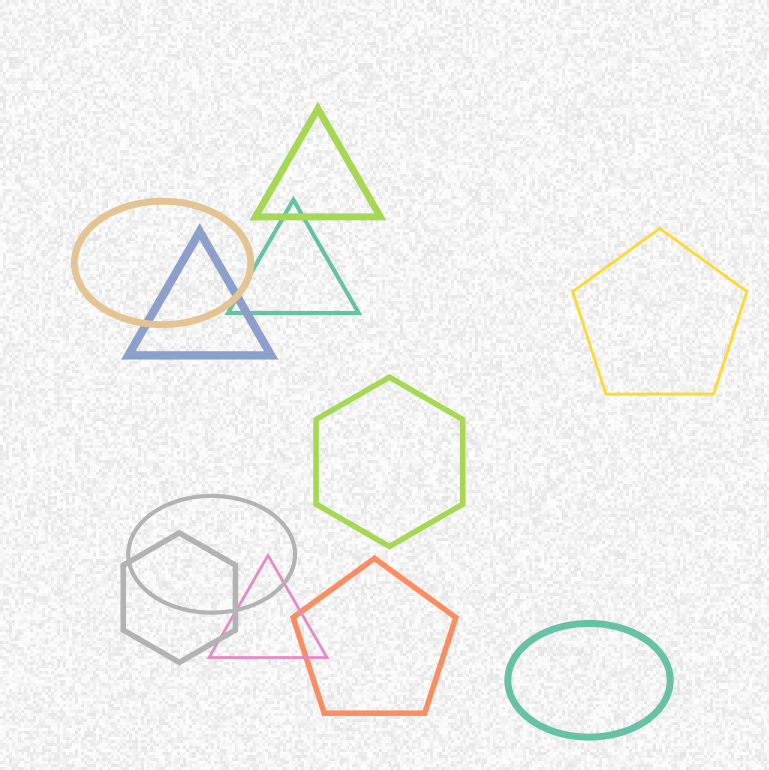[{"shape": "oval", "thickness": 2.5, "radius": 0.53, "center": [0.765, 0.117]}, {"shape": "triangle", "thickness": 1.5, "radius": 0.49, "center": [0.381, 0.642]}, {"shape": "pentagon", "thickness": 2, "radius": 0.56, "center": [0.486, 0.164]}, {"shape": "triangle", "thickness": 3, "radius": 0.54, "center": [0.259, 0.592]}, {"shape": "triangle", "thickness": 1, "radius": 0.44, "center": [0.348, 0.19]}, {"shape": "triangle", "thickness": 2.5, "radius": 0.47, "center": [0.413, 0.765]}, {"shape": "hexagon", "thickness": 2, "radius": 0.55, "center": [0.506, 0.4]}, {"shape": "pentagon", "thickness": 1, "radius": 0.59, "center": [0.857, 0.584]}, {"shape": "oval", "thickness": 2.5, "radius": 0.57, "center": [0.211, 0.659]}, {"shape": "hexagon", "thickness": 2, "radius": 0.42, "center": [0.233, 0.224]}, {"shape": "oval", "thickness": 1.5, "radius": 0.54, "center": [0.275, 0.28]}]